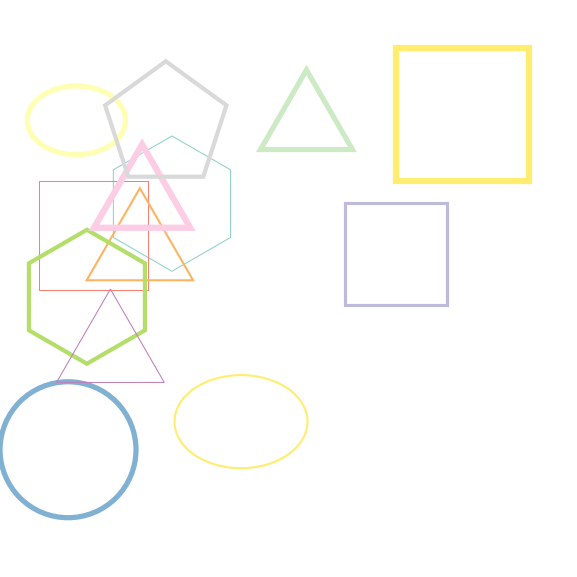[{"shape": "hexagon", "thickness": 0.5, "radius": 0.59, "center": [0.298, 0.647]}, {"shape": "oval", "thickness": 2.5, "radius": 0.43, "center": [0.132, 0.791]}, {"shape": "square", "thickness": 1.5, "radius": 0.44, "center": [0.685, 0.56]}, {"shape": "square", "thickness": 0.5, "radius": 0.47, "center": [0.162, 0.591]}, {"shape": "circle", "thickness": 2.5, "radius": 0.59, "center": [0.118, 0.22]}, {"shape": "triangle", "thickness": 1, "radius": 0.53, "center": [0.242, 0.567]}, {"shape": "hexagon", "thickness": 2, "radius": 0.58, "center": [0.15, 0.485]}, {"shape": "triangle", "thickness": 3, "radius": 0.48, "center": [0.246, 0.653]}, {"shape": "pentagon", "thickness": 2, "radius": 0.55, "center": [0.287, 0.783]}, {"shape": "triangle", "thickness": 0.5, "radius": 0.54, "center": [0.191, 0.391]}, {"shape": "triangle", "thickness": 2.5, "radius": 0.46, "center": [0.531, 0.786]}, {"shape": "oval", "thickness": 1, "radius": 0.58, "center": [0.417, 0.269]}, {"shape": "square", "thickness": 3, "radius": 0.57, "center": [0.801, 0.801]}]